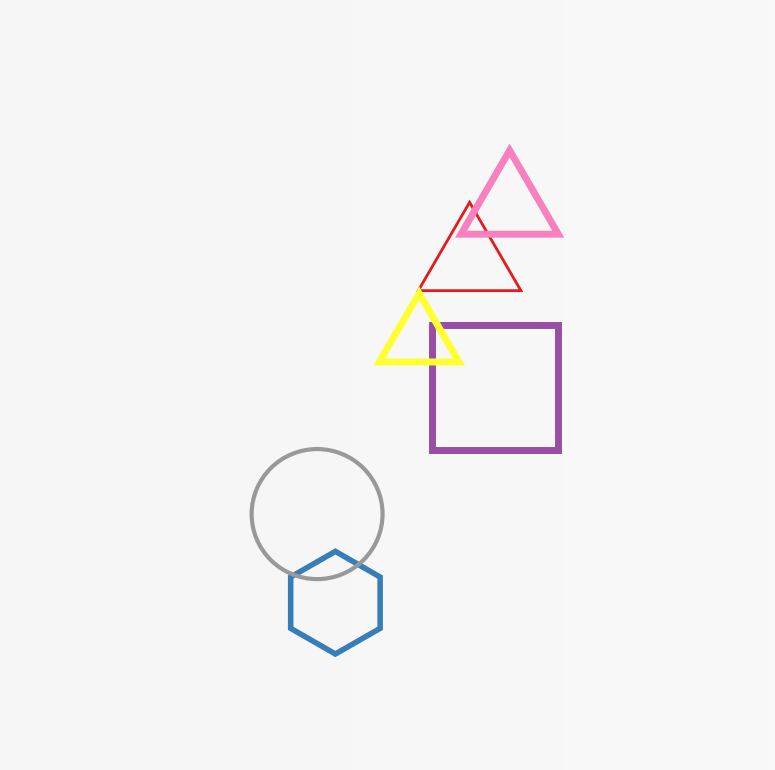[{"shape": "triangle", "thickness": 1, "radius": 0.38, "center": [0.606, 0.661]}, {"shape": "hexagon", "thickness": 2, "radius": 0.33, "center": [0.433, 0.217]}, {"shape": "square", "thickness": 2.5, "radius": 0.41, "center": [0.639, 0.496]}, {"shape": "triangle", "thickness": 2.5, "radius": 0.3, "center": [0.541, 0.56]}, {"shape": "triangle", "thickness": 2.5, "radius": 0.36, "center": [0.658, 0.732]}, {"shape": "circle", "thickness": 1.5, "radius": 0.42, "center": [0.409, 0.332]}]